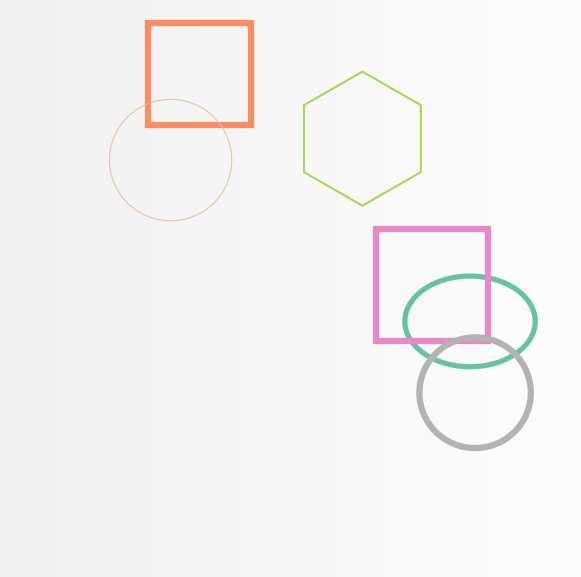[{"shape": "oval", "thickness": 2.5, "radius": 0.56, "center": [0.809, 0.443]}, {"shape": "square", "thickness": 3, "radius": 0.44, "center": [0.343, 0.87]}, {"shape": "square", "thickness": 3, "radius": 0.49, "center": [0.743, 0.505]}, {"shape": "hexagon", "thickness": 1, "radius": 0.58, "center": [0.623, 0.759]}, {"shape": "circle", "thickness": 0.5, "radius": 0.53, "center": [0.294, 0.722]}, {"shape": "circle", "thickness": 3, "radius": 0.48, "center": [0.817, 0.319]}]